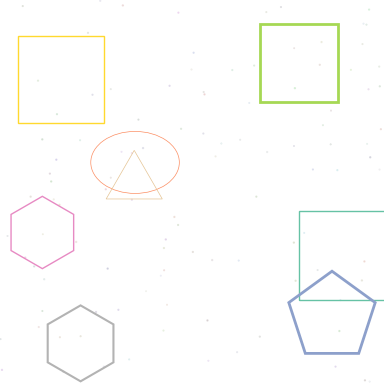[{"shape": "square", "thickness": 1, "radius": 0.58, "center": [0.893, 0.337]}, {"shape": "oval", "thickness": 0.5, "radius": 0.58, "center": [0.351, 0.578]}, {"shape": "pentagon", "thickness": 2, "radius": 0.59, "center": [0.862, 0.178]}, {"shape": "hexagon", "thickness": 1, "radius": 0.47, "center": [0.11, 0.396]}, {"shape": "square", "thickness": 2, "radius": 0.51, "center": [0.776, 0.836]}, {"shape": "square", "thickness": 1, "radius": 0.56, "center": [0.158, 0.793]}, {"shape": "triangle", "thickness": 0.5, "radius": 0.42, "center": [0.349, 0.525]}, {"shape": "hexagon", "thickness": 1.5, "radius": 0.49, "center": [0.209, 0.108]}]